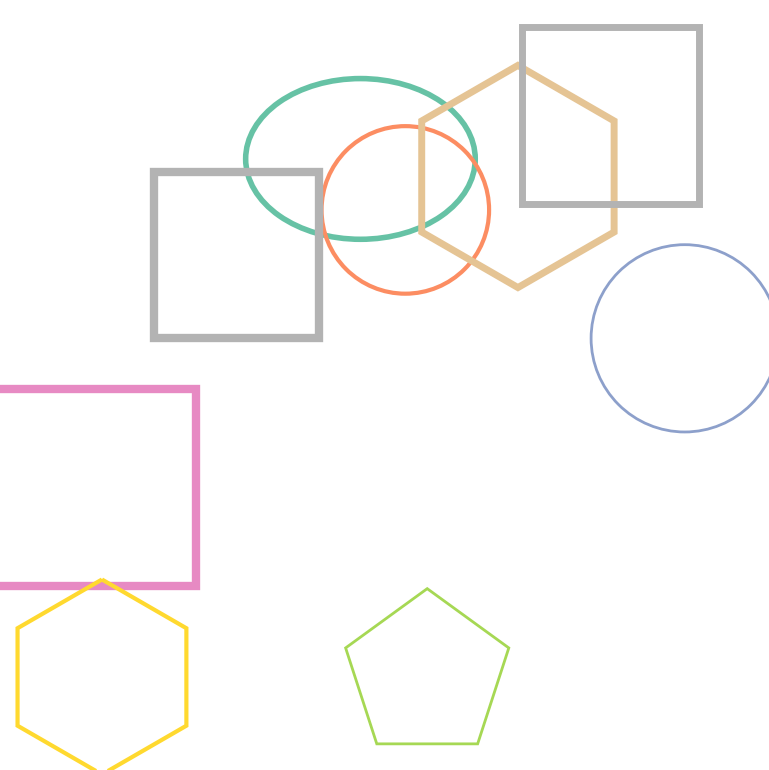[{"shape": "oval", "thickness": 2, "radius": 0.75, "center": [0.468, 0.794]}, {"shape": "circle", "thickness": 1.5, "radius": 0.54, "center": [0.526, 0.727]}, {"shape": "circle", "thickness": 1, "radius": 0.61, "center": [0.889, 0.561]}, {"shape": "square", "thickness": 3, "radius": 0.64, "center": [0.126, 0.367]}, {"shape": "pentagon", "thickness": 1, "radius": 0.56, "center": [0.555, 0.124]}, {"shape": "hexagon", "thickness": 1.5, "radius": 0.63, "center": [0.132, 0.121]}, {"shape": "hexagon", "thickness": 2.5, "radius": 0.72, "center": [0.673, 0.771]}, {"shape": "square", "thickness": 3, "radius": 0.54, "center": [0.308, 0.669]}, {"shape": "square", "thickness": 2.5, "radius": 0.58, "center": [0.793, 0.85]}]